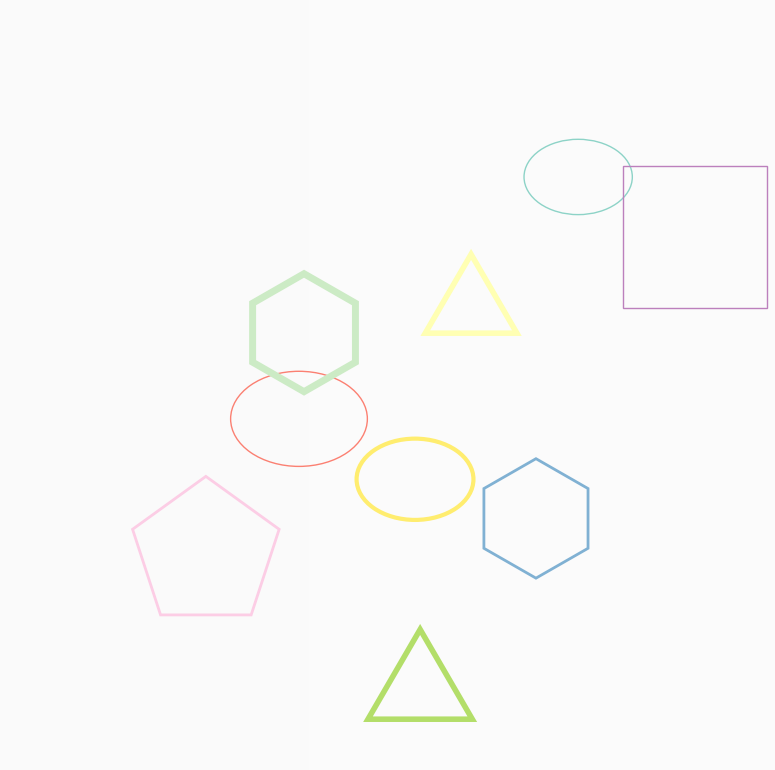[{"shape": "oval", "thickness": 0.5, "radius": 0.35, "center": [0.746, 0.77]}, {"shape": "triangle", "thickness": 2, "radius": 0.34, "center": [0.608, 0.601]}, {"shape": "oval", "thickness": 0.5, "radius": 0.44, "center": [0.386, 0.456]}, {"shape": "hexagon", "thickness": 1, "radius": 0.39, "center": [0.692, 0.327]}, {"shape": "triangle", "thickness": 2, "radius": 0.39, "center": [0.542, 0.105]}, {"shape": "pentagon", "thickness": 1, "radius": 0.5, "center": [0.266, 0.282]}, {"shape": "square", "thickness": 0.5, "radius": 0.46, "center": [0.897, 0.692]}, {"shape": "hexagon", "thickness": 2.5, "radius": 0.38, "center": [0.392, 0.568]}, {"shape": "oval", "thickness": 1.5, "radius": 0.38, "center": [0.536, 0.378]}]